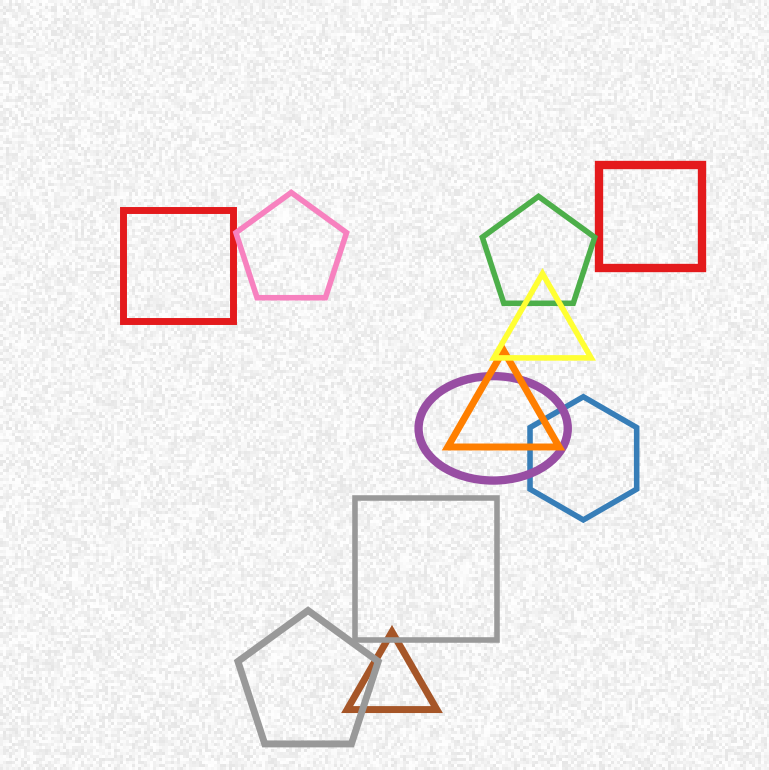[{"shape": "square", "thickness": 3, "radius": 0.34, "center": [0.845, 0.719]}, {"shape": "square", "thickness": 2.5, "radius": 0.36, "center": [0.231, 0.656]}, {"shape": "hexagon", "thickness": 2, "radius": 0.4, "center": [0.758, 0.405]}, {"shape": "pentagon", "thickness": 2, "radius": 0.38, "center": [0.699, 0.668]}, {"shape": "oval", "thickness": 3, "radius": 0.48, "center": [0.64, 0.444]}, {"shape": "triangle", "thickness": 2.5, "radius": 0.42, "center": [0.654, 0.461]}, {"shape": "triangle", "thickness": 2, "radius": 0.36, "center": [0.705, 0.572]}, {"shape": "triangle", "thickness": 2.5, "radius": 0.34, "center": [0.509, 0.112]}, {"shape": "pentagon", "thickness": 2, "radius": 0.38, "center": [0.378, 0.674]}, {"shape": "pentagon", "thickness": 2.5, "radius": 0.48, "center": [0.4, 0.111]}, {"shape": "square", "thickness": 2, "radius": 0.46, "center": [0.553, 0.261]}]